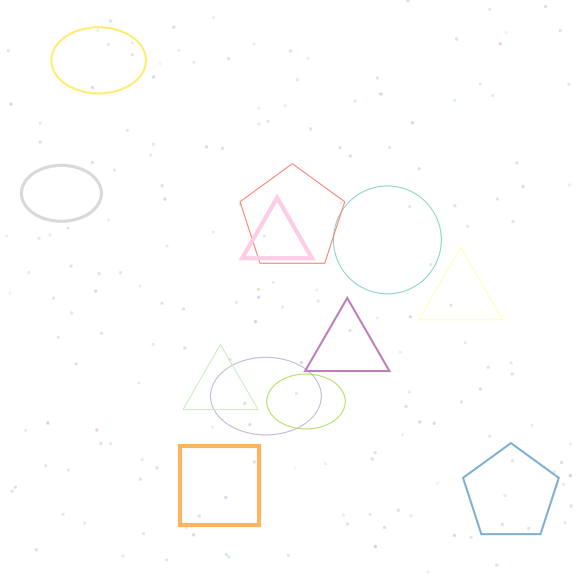[{"shape": "circle", "thickness": 0.5, "radius": 0.47, "center": [0.671, 0.584]}, {"shape": "triangle", "thickness": 0.5, "radius": 0.42, "center": [0.798, 0.487]}, {"shape": "oval", "thickness": 0.5, "radius": 0.48, "center": [0.46, 0.313]}, {"shape": "pentagon", "thickness": 0.5, "radius": 0.48, "center": [0.506, 0.62]}, {"shape": "pentagon", "thickness": 1, "radius": 0.44, "center": [0.885, 0.145]}, {"shape": "square", "thickness": 2, "radius": 0.34, "center": [0.38, 0.159]}, {"shape": "oval", "thickness": 0.5, "radius": 0.34, "center": [0.53, 0.304]}, {"shape": "triangle", "thickness": 2, "radius": 0.35, "center": [0.48, 0.587]}, {"shape": "oval", "thickness": 1.5, "radius": 0.35, "center": [0.106, 0.664]}, {"shape": "triangle", "thickness": 1, "radius": 0.42, "center": [0.601, 0.399]}, {"shape": "triangle", "thickness": 0.5, "radius": 0.38, "center": [0.382, 0.327]}, {"shape": "oval", "thickness": 1, "radius": 0.41, "center": [0.171, 0.895]}]